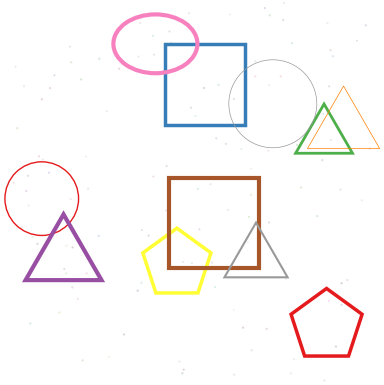[{"shape": "circle", "thickness": 1, "radius": 0.48, "center": [0.108, 0.484]}, {"shape": "pentagon", "thickness": 2.5, "radius": 0.49, "center": [0.848, 0.154]}, {"shape": "square", "thickness": 2.5, "radius": 0.52, "center": [0.533, 0.78]}, {"shape": "triangle", "thickness": 2, "radius": 0.43, "center": [0.842, 0.645]}, {"shape": "triangle", "thickness": 3, "radius": 0.57, "center": [0.165, 0.329]}, {"shape": "triangle", "thickness": 0.5, "radius": 0.54, "center": [0.892, 0.668]}, {"shape": "pentagon", "thickness": 2.5, "radius": 0.46, "center": [0.459, 0.314]}, {"shape": "square", "thickness": 3, "radius": 0.58, "center": [0.555, 0.422]}, {"shape": "oval", "thickness": 3, "radius": 0.55, "center": [0.404, 0.886]}, {"shape": "triangle", "thickness": 1.5, "radius": 0.47, "center": [0.665, 0.327]}, {"shape": "circle", "thickness": 0.5, "radius": 0.57, "center": [0.709, 0.73]}]